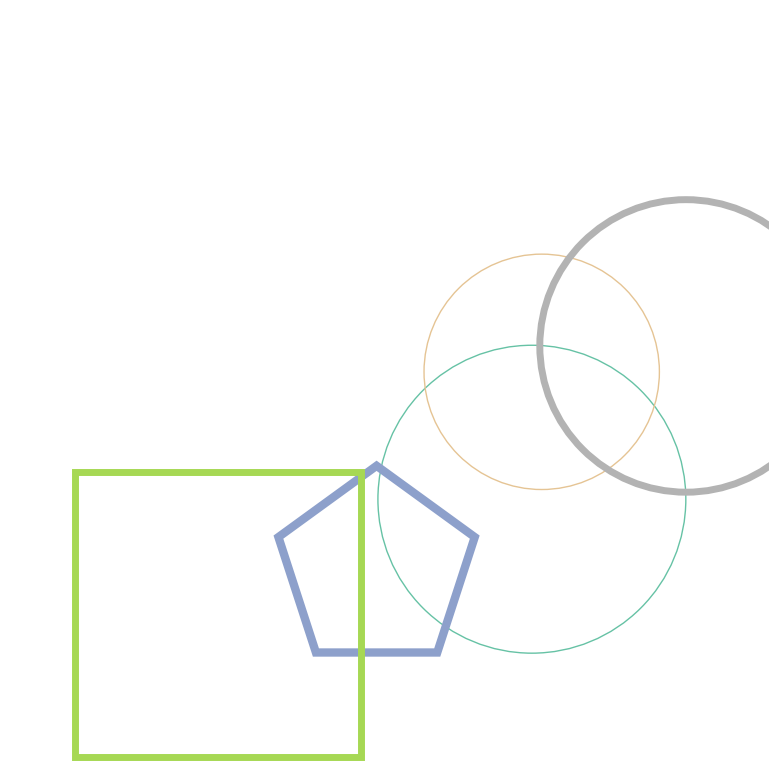[{"shape": "circle", "thickness": 0.5, "radius": 1.0, "center": [0.691, 0.352]}, {"shape": "pentagon", "thickness": 3, "radius": 0.67, "center": [0.489, 0.261]}, {"shape": "square", "thickness": 2.5, "radius": 0.93, "center": [0.283, 0.202]}, {"shape": "circle", "thickness": 0.5, "radius": 0.76, "center": [0.704, 0.517]}, {"shape": "circle", "thickness": 2.5, "radius": 0.95, "center": [0.891, 0.551]}]